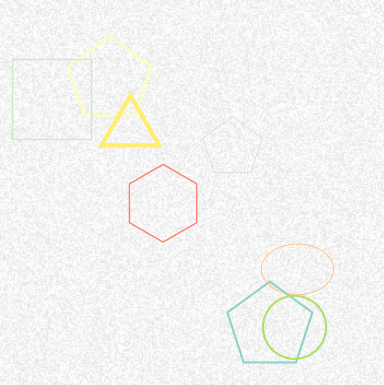[{"shape": "pentagon", "thickness": 1.5, "radius": 0.58, "center": [0.701, 0.152]}, {"shape": "pentagon", "thickness": 1.5, "radius": 0.57, "center": [0.285, 0.792]}, {"shape": "hexagon", "thickness": 1, "radius": 0.5, "center": [0.424, 0.472]}, {"shape": "oval", "thickness": 0.5, "radius": 0.47, "center": [0.773, 0.3]}, {"shape": "circle", "thickness": 1.5, "radius": 0.41, "center": [0.765, 0.15]}, {"shape": "pentagon", "thickness": 0.5, "radius": 0.4, "center": [0.604, 0.617]}, {"shape": "square", "thickness": 1, "radius": 0.51, "center": [0.134, 0.743]}, {"shape": "triangle", "thickness": 3, "radius": 0.43, "center": [0.339, 0.666]}]